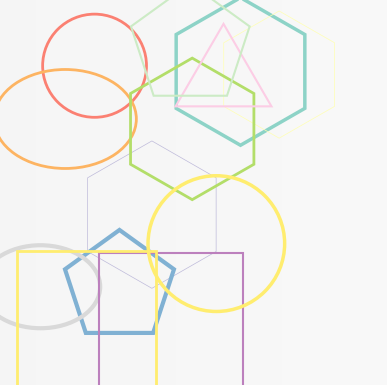[{"shape": "hexagon", "thickness": 2.5, "radius": 0.96, "center": [0.621, 0.814]}, {"shape": "hexagon", "thickness": 0.5, "radius": 0.83, "center": [0.72, 0.806]}, {"shape": "hexagon", "thickness": 0.5, "radius": 0.96, "center": [0.392, 0.443]}, {"shape": "circle", "thickness": 2, "radius": 0.67, "center": [0.244, 0.829]}, {"shape": "pentagon", "thickness": 3, "radius": 0.74, "center": [0.308, 0.255]}, {"shape": "oval", "thickness": 2, "radius": 0.92, "center": [0.168, 0.691]}, {"shape": "hexagon", "thickness": 2, "radius": 0.92, "center": [0.496, 0.665]}, {"shape": "triangle", "thickness": 1.5, "radius": 0.71, "center": [0.577, 0.795]}, {"shape": "oval", "thickness": 3, "radius": 0.77, "center": [0.105, 0.255]}, {"shape": "square", "thickness": 1.5, "radius": 0.93, "center": [0.441, 0.156]}, {"shape": "pentagon", "thickness": 1.5, "radius": 0.81, "center": [0.491, 0.882]}, {"shape": "square", "thickness": 2, "radius": 0.9, "center": [0.223, 0.167]}, {"shape": "circle", "thickness": 2.5, "radius": 0.88, "center": [0.558, 0.367]}]